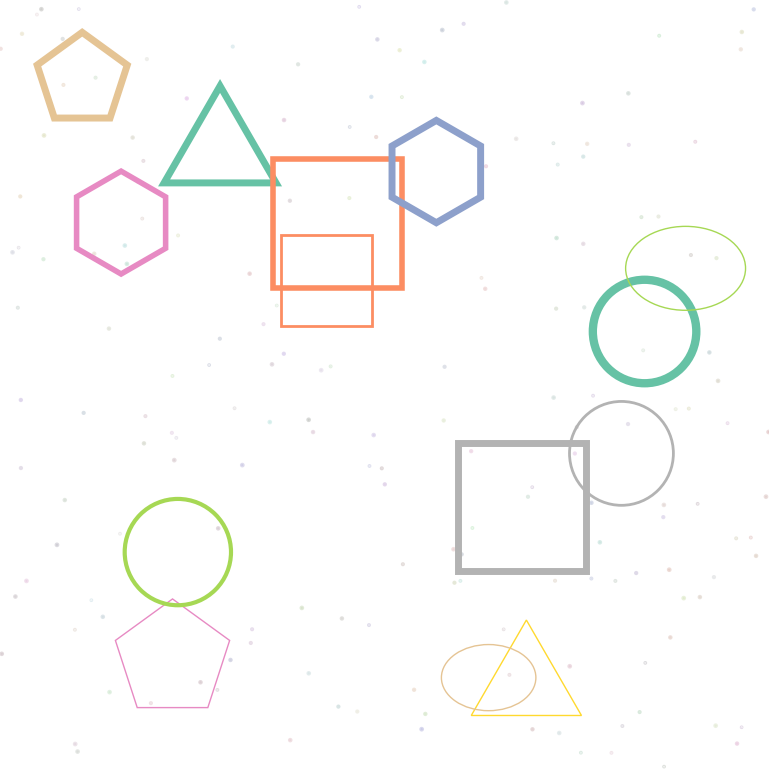[{"shape": "circle", "thickness": 3, "radius": 0.34, "center": [0.837, 0.569]}, {"shape": "triangle", "thickness": 2.5, "radius": 0.42, "center": [0.286, 0.804]}, {"shape": "square", "thickness": 2, "radius": 0.42, "center": [0.439, 0.71]}, {"shape": "square", "thickness": 1, "radius": 0.3, "center": [0.424, 0.636]}, {"shape": "hexagon", "thickness": 2.5, "radius": 0.33, "center": [0.567, 0.777]}, {"shape": "pentagon", "thickness": 0.5, "radius": 0.39, "center": [0.224, 0.144]}, {"shape": "hexagon", "thickness": 2, "radius": 0.33, "center": [0.157, 0.711]}, {"shape": "oval", "thickness": 0.5, "radius": 0.39, "center": [0.89, 0.652]}, {"shape": "circle", "thickness": 1.5, "radius": 0.35, "center": [0.231, 0.283]}, {"shape": "triangle", "thickness": 0.5, "radius": 0.41, "center": [0.684, 0.112]}, {"shape": "pentagon", "thickness": 2.5, "radius": 0.31, "center": [0.107, 0.896]}, {"shape": "oval", "thickness": 0.5, "radius": 0.31, "center": [0.635, 0.12]}, {"shape": "square", "thickness": 2.5, "radius": 0.42, "center": [0.678, 0.342]}, {"shape": "circle", "thickness": 1, "radius": 0.34, "center": [0.807, 0.411]}]